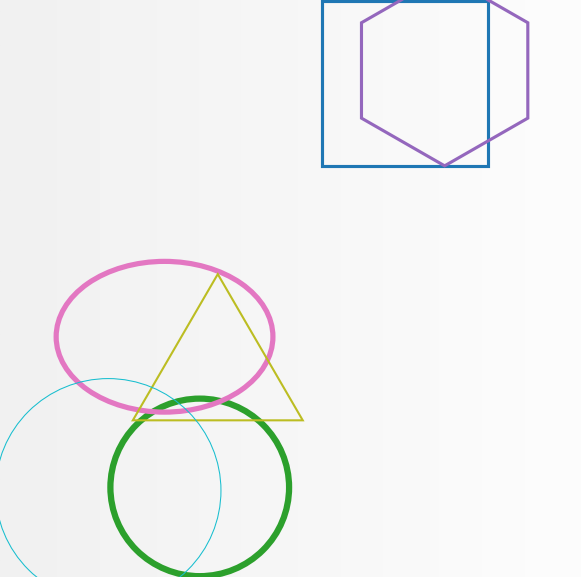[{"shape": "square", "thickness": 1.5, "radius": 0.71, "center": [0.697, 0.854]}, {"shape": "circle", "thickness": 3, "radius": 0.77, "center": [0.344, 0.155]}, {"shape": "hexagon", "thickness": 1.5, "radius": 0.83, "center": [0.765, 0.877]}, {"shape": "oval", "thickness": 2.5, "radius": 0.93, "center": [0.283, 0.416]}, {"shape": "triangle", "thickness": 1, "radius": 0.84, "center": [0.375, 0.356]}, {"shape": "circle", "thickness": 0.5, "radius": 0.97, "center": [0.186, 0.15]}]